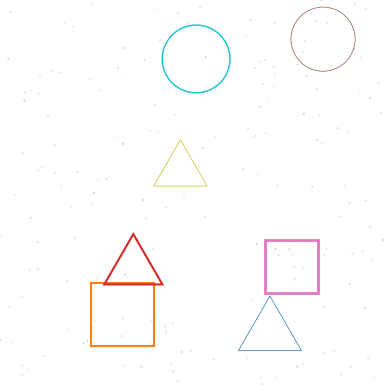[{"shape": "triangle", "thickness": 0.5, "radius": 0.47, "center": [0.701, 0.136]}, {"shape": "square", "thickness": 1.5, "radius": 0.41, "center": [0.318, 0.183]}, {"shape": "triangle", "thickness": 1.5, "radius": 0.44, "center": [0.346, 0.305]}, {"shape": "circle", "thickness": 0.5, "radius": 0.42, "center": [0.839, 0.898]}, {"shape": "square", "thickness": 2, "radius": 0.35, "center": [0.758, 0.307]}, {"shape": "triangle", "thickness": 0.5, "radius": 0.4, "center": [0.469, 0.557]}, {"shape": "circle", "thickness": 1, "radius": 0.44, "center": [0.509, 0.847]}]